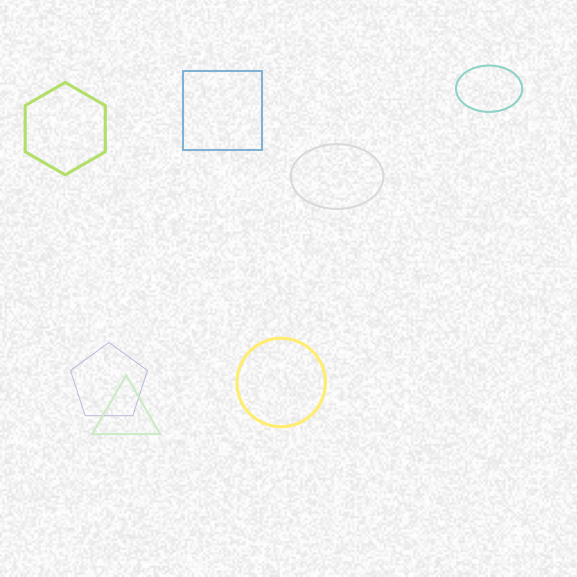[{"shape": "oval", "thickness": 1, "radius": 0.29, "center": [0.847, 0.846]}, {"shape": "pentagon", "thickness": 0.5, "radius": 0.35, "center": [0.189, 0.336]}, {"shape": "square", "thickness": 1, "radius": 0.34, "center": [0.385, 0.808]}, {"shape": "hexagon", "thickness": 1.5, "radius": 0.4, "center": [0.113, 0.776]}, {"shape": "oval", "thickness": 1, "radius": 0.4, "center": [0.584, 0.693]}, {"shape": "triangle", "thickness": 1, "radius": 0.34, "center": [0.219, 0.281]}, {"shape": "circle", "thickness": 1.5, "radius": 0.38, "center": [0.487, 0.337]}]